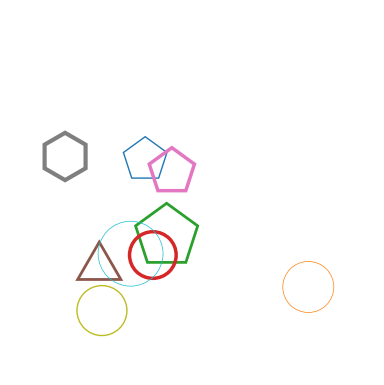[{"shape": "pentagon", "thickness": 1, "radius": 0.3, "center": [0.377, 0.585]}, {"shape": "circle", "thickness": 0.5, "radius": 0.33, "center": [0.801, 0.255]}, {"shape": "pentagon", "thickness": 2, "radius": 0.42, "center": [0.433, 0.387]}, {"shape": "circle", "thickness": 2.5, "radius": 0.3, "center": [0.397, 0.338]}, {"shape": "triangle", "thickness": 2, "radius": 0.32, "center": [0.258, 0.306]}, {"shape": "pentagon", "thickness": 2.5, "radius": 0.31, "center": [0.446, 0.555]}, {"shape": "hexagon", "thickness": 3, "radius": 0.31, "center": [0.169, 0.594]}, {"shape": "circle", "thickness": 1, "radius": 0.32, "center": [0.265, 0.193]}, {"shape": "circle", "thickness": 0.5, "radius": 0.42, "center": [0.339, 0.341]}]